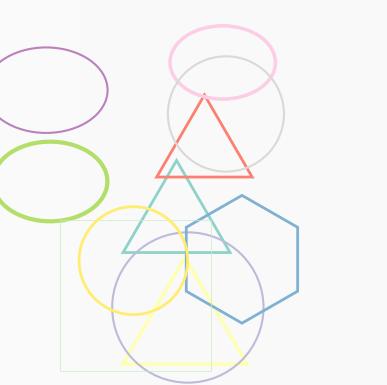[{"shape": "triangle", "thickness": 2, "radius": 0.8, "center": [0.456, 0.424]}, {"shape": "triangle", "thickness": 2.5, "radius": 0.93, "center": [0.477, 0.147]}, {"shape": "circle", "thickness": 1.5, "radius": 0.98, "center": [0.485, 0.201]}, {"shape": "triangle", "thickness": 2, "radius": 0.71, "center": [0.528, 0.611]}, {"shape": "hexagon", "thickness": 2, "radius": 0.83, "center": [0.624, 0.327]}, {"shape": "oval", "thickness": 3, "radius": 0.74, "center": [0.129, 0.529]}, {"shape": "oval", "thickness": 2.5, "radius": 0.68, "center": [0.575, 0.838]}, {"shape": "circle", "thickness": 1.5, "radius": 0.75, "center": [0.583, 0.704]}, {"shape": "oval", "thickness": 1.5, "radius": 0.79, "center": [0.119, 0.766]}, {"shape": "square", "thickness": 0.5, "radius": 0.98, "center": [0.35, 0.232]}, {"shape": "circle", "thickness": 2, "radius": 0.7, "center": [0.344, 0.323]}]